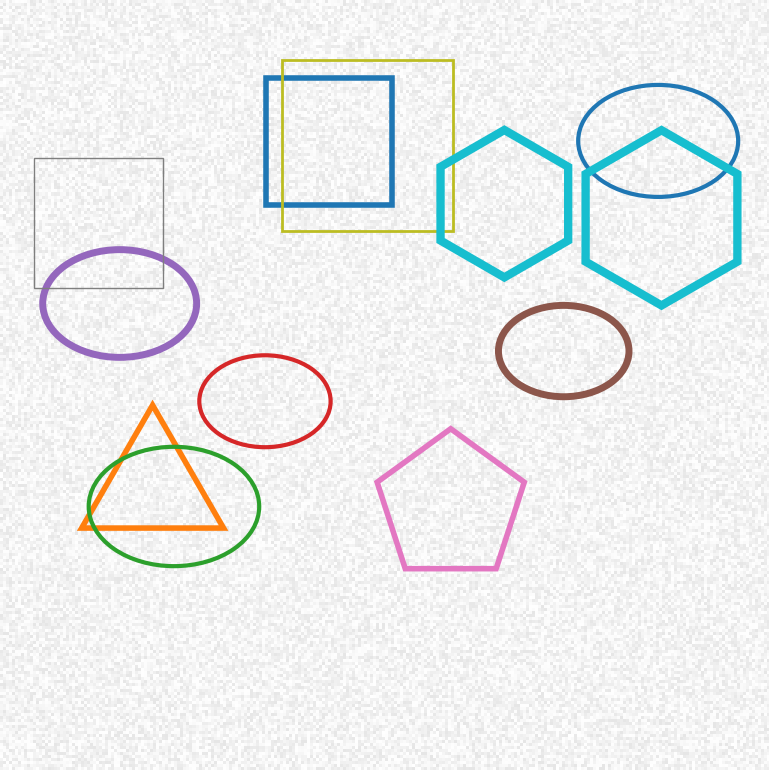[{"shape": "square", "thickness": 2, "radius": 0.41, "center": [0.427, 0.816]}, {"shape": "oval", "thickness": 1.5, "radius": 0.52, "center": [0.855, 0.817]}, {"shape": "triangle", "thickness": 2, "radius": 0.53, "center": [0.198, 0.367]}, {"shape": "oval", "thickness": 1.5, "radius": 0.55, "center": [0.226, 0.342]}, {"shape": "oval", "thickness": 1.5, "radius": 0.43, "center": [0.344, 0.479]}, {"shape": "oval", "thickness": 2.5, "radius": 0.5, "center": [0.155, 0.606]}, {"shape": "oval", "thickness": 2.5, "radius": 0.42, "center": [0.732, 0.544]}, {"shape": "pentagon", "thickness": 2, "radius": 0.5, "center": [0.585, 0.343]}, {"shape": "square", "thickness": 0.5, "radius": 0.42, "center": [0.128, 0.711]}, {"shape": "square", "thickness": 1, "radius": 0.56, "center": [0.477, 0.811]}, {"shape": "hexagon", "thickness": 3, "radius": 0.48, "center": [0.655, 0.735]}, {"shape": "hexagon", "thickness": 3, "radius": 0.57, "center": [0.859, 0.717]}]